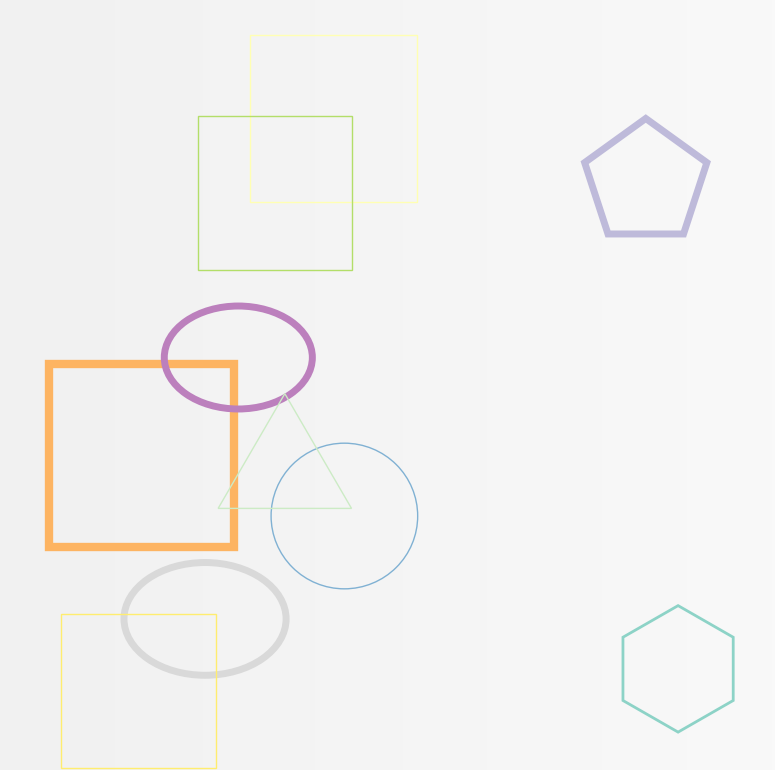[{"shape": "hexagon", "thickness": 1, "radius": 0.41, "center": [0.875, 0.131]}, {"shape": "square", "thickness": 0.5, "radius": 0.54, "center": [0.43, 0.846]}, {"shape": "pentagon", "thickness": 2.5, "radius": 0.41, "center": [0.833, 0.763]}, {"shape": "circle", "thickness": 0.5, "radius": 0.47, "center": [0.444, 0.33]}, {"shape": "square", "thickness": 3, "radius": 0.6, "center": [0.183, 0.408]}, {"shape": "square", "thickness": 0.5, "radius": 0.5, "center": [0.355, 0.75]}, {"shape": "oval", "thickness": 2.5, "radius": 0.52, "center": [0.265, 0.196]}, {"shape": "oval", "thickness": 2.5, "radius": 0.48, "center": [0.308, 0.536]}, {"shape": "triangle", "thickness": 0.5, "radius": 0.5, "center": [0.368, 0.389]}, {"shape": "square", "thickness": 0.5, "radius": 0.5, "center": [0.178, 0.103]}]